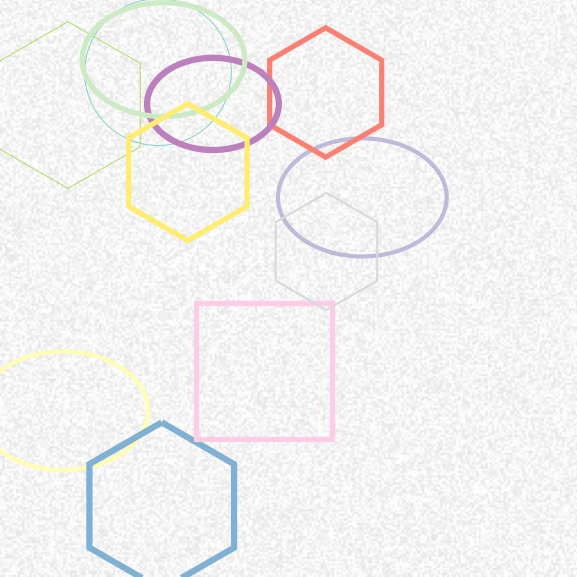[{"shape": "circle", "thickness": 0.5, "radius": 0.64, "center": [0.274, 0.874]}, {"shape": "oval", "thickness": 2, "radius": 0.73, "center": [0.109, 0.288]}, {"shape": "oval", "thickness": 2, "radius": 0.73, "center": [0.627, 0.657]}, {"shape": "hexagon", "thickness": 2.5, "radius": 0.56, "center": [0.564, 0.839]}, {"shape": "hexagon", "thickness": 3, "radius": 0.72, "center": [0.28, 0.123]}, {"shape": "hexagon", "thickness": 0.5, "radius": 0.72, "center": [0.118, 0.817]}, {"shape": "square", "thickness": 2.5, "radius": 0.59, "center": [0.458, 0.357]}, {"shape": "hexagon", "thickness": 1, "radius": 0.51, "center": [0.565, 0.564]}, {"shape": "oval", "thickness": 3, "radius": 0.57, "center": [0.369, 0.819]}, {"shape": "oval", "thickness": 2.5, "radius": 0.7, "center": [0.283, 0.896]}, {"shape": "hexagon", "thickness": 2.5, "radius": 0.59, "center": [0.325, 0.701]}]